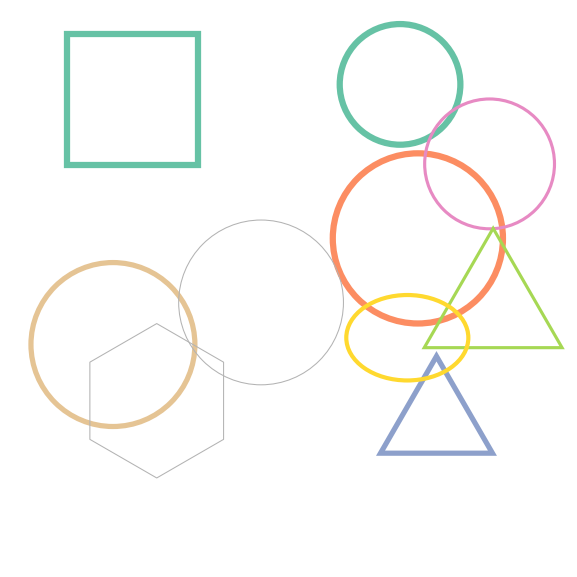[{"shape": "circle", "thickness": 3, "radius": 0.52, "center": [0.693, 0.853]}, {"shape": "square", "thickness": 3, "radius": 0.57, "center": [0.23, 0.827]}, {"shape": "circle", "thickness": 3, "radius": 0.74, "center": [0.724, 0.586]}, {"shape": "triangle", "thickness": 2.5, "radius": 0.56, "center": [0.756, 0.27]}, {"shape": "circle", "thickness": 1.5, "radius": 0.56, "center": [0.848, 0.715]}, {"shape": "triangle", "thickness": 1.5, "radius": 0.69, "center": [0.854, 0.466]}, {"shape": "oval", "thickness": 2, "radius": 0.53, "center": [0.705, 0.414]}, {"shape": "circle", "thickness": 2.5, "radius": 0.71, "center": [0.196, 0.403]}, {"shape": "circle", "thickness": 0.5, "radius": 0.71, "center": [0.452, 0.475]}, {"shape": "hexagon", "thickness": 0.5, "radius": 0.67, "center": [0.271, 0.305]}]